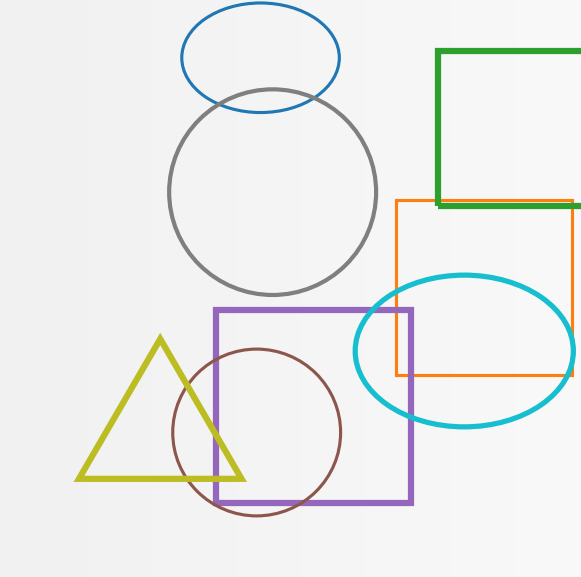[{"shape": "oval", "thickness": 1.5, "radius": 0.68, "center": [0.448, 0.899]}, {"shape": "square", "thickness": 1.5, "radius": 0.76, "center": [0.832, 0.501]}, {"shape": "square", "thickness": 3, "radius": 0.67, "center": [0.888, 0.777]}, {"shape": "square", "thickness": 3, "radius": 0.84, "center": [0.539, 0.295]}, {"shape": "circle", "thickness": 1.5, "radius": 0.72, "center": [0.442, 0.25]}, {"shape": "circle", "thickness": 2, "radius": 0.89, "center": [0.469, 0.666]}, {"shape": "triangle", "thickness": 3, "radius": 0.81, "center": [0.276, 0.251]}, {"shape": "oval", "thickness": 2.5, "radius": 0.94, "center": [0.799, 0.391]}]